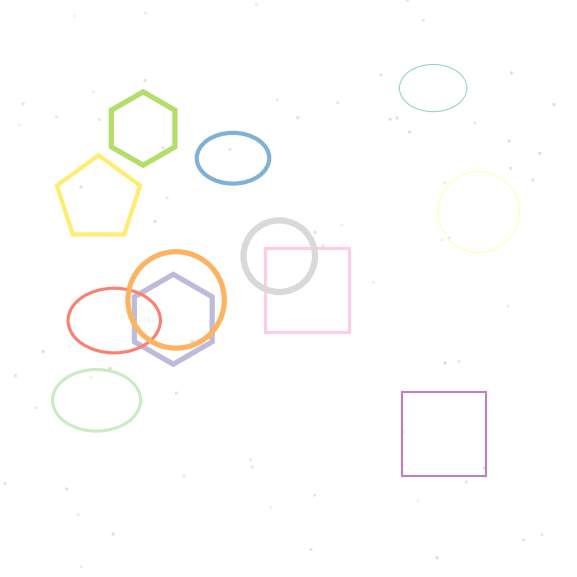[{"shape": "oval", "thickness": 0.5, "radius": 0.29, "center": [0.75, 0.847]}, {"shape": "circle", "thickness": 0.5, "radius": 0.35, "center": [0.829, 0.632]}, {"shape": "hexagon", "thickness": 2.5, "radius": 0.39, "center": [0.3, 0.446]}, {"shape": "oval", "thickness": 1.5, "radius": 0.4, "center": [0.198, 0.444]}, {"shape": "oval", "thickness": 2, "radius": 0.31, "center": [0.403, 0.725]}, {"shape": "circle", "thickness": 2.5, "radius": 0.42, "center": [0.305, 0.48]}, {"shape": "hexagon", "thickness": 2.5, "radius": 0.32, "center": [0.248, 0.777]}, {"shape": "square", "thickness": 1.5, "radius": 0.36, "center": [0.531, 0.497]}, {"shape": "circle", "thickness": 3, "radius": 0.31, "center": [0.484, 0.556]}, {"shape": "square", "thickness": 1, "radius": 0.36, "center": [0.769, 0.248]}, {"shape": "oval", "thickness": 1.5, "radius": 0.38, "center": [0.167, 0.306]}, {"shape": "pentagon", "thickness": 2, "radius": 0.38, "center": [0.171, 0.654]}]